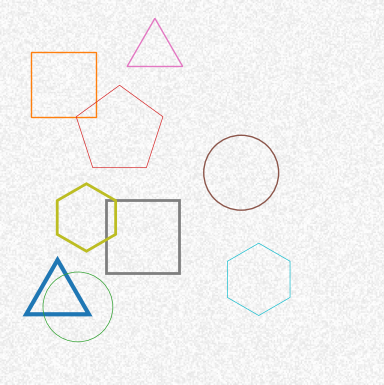[{"shape": "triangle", "thickness": 3, "radius": 0.47, "center": [0.149, 0.231]}, {"shape": "square", "thickness": 1, "radius": 0.42, "center": [0.165, 0.782]}, {"shape": "circle", "thickness": 0.5, "radius": 0.45, "center": [0.202, 0.203]}, {"shape": "pentagon", "thickness": 0.5, "radius": 0.59, "center": [0.311, 0.66]}, {"shape": "circle", "thickness": 1, "radius": 0.49, "center": [0.626, 0.551]}, {"shape": "triangle", "thickness": 1, "radius": 0.42, "center": [0.402, 0.869]}, {"shape": "square", "thickness": 2, "radius": 0.48, "center": [0.37, 0.385]}, {"shape": "hexagon", "thickness": 2, "radius": 0.44, "center": [0.224, 0.435]}, {"shape": "hexagon", "thickness": 0.5, "radius": 0.47, "center": [0.672, 0.274]}]